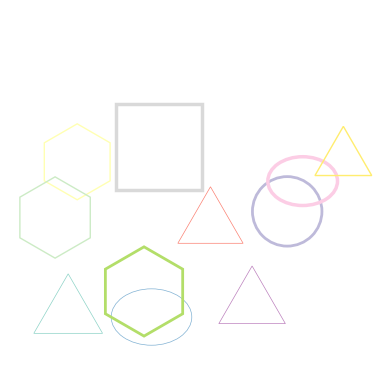[{"shape": "triangle", "thickness": 0.5, "radius": 0.52, "center": [0.177, 0.186]}, {"shape": "hexagon", "thickness": 1, "radius": 0.49, "center": [0.201, 0.58]}, {"shape": "circle", "thickness": 2, "radius": 0.45, "center": [0.746, 0.451]}, {"shape": "triangle", "thickness": 0.5, "radius": 0.49, "center": [0.547, 0.417]}, {"shape": "oval", "thickness": 0.5, "radius": 0.52, "center": [0.393, 0.177]}, {"shape": "hexagon", "thickness": 2, "radius": 0.58, "center": [0.374, 0.243]}, {"shape": "oval", "thickness": 2.5, "radius": 0.45, "center": [0.786, 0.53]}, {"shape": "square", "thickness": 2.5, "radius": 0.56, "center": [0.413, 0.618]}, {"shape": "triangle", "thickness": 0.5, "radius": 0.5, "center": [0.655, 0.209]}, {"shape": "hexagon", "thickness": 1, "radius": 0.53, "center": [0.143, 0.435]}, {"shape": "triangle", "thickness": 1, "radius": 0.43, "center": [0.892, 0.587]}]